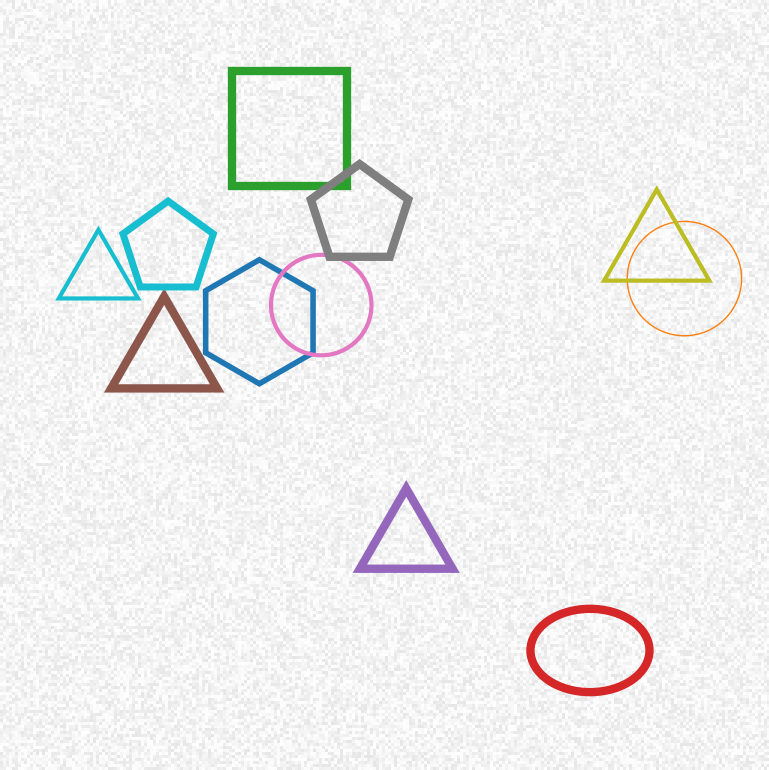[{"shape": "hexagon", "thickness": 2, "radius": 0.4, "center": [0.337, 0.582]}, {"shape": "circle", "thickness": 0.5, "radius": 0.37, "center": [0.889, 0.638]}, {"shape": "square", "thickness": 3, "radius": 0.37, "center": [0.376, 0.833]}, {"shape": "oval", "thickness": 3, "radius": 0.39, "center": [0.766, 0.155]}, {"shape": "triangle", "thickness": 3, "radius": 0.35, "center": [0.528, 0.296]}, {"shape": "triangle", "thickness": 3, "radius": 0.4, "center": [0.213, 0.535]}, {"shape": "circle", "thickness": 1.5, "radius": 0.33, "center": [0.417, 0.604]}, {"shape": "pentagon", "thickness": 3, "radius": 0.33, "center": [0.467, 0.72]}, {"shape": "triangle", "thickness": 1.5, "radius": 0.39, "center": [0.853, 0.675]}, {"shape": "triangle", "thickness": 1.5, "radius": 0.3, "center": [0.128, 0.642]}, {"shape": "pentagon", "thickness": 2.5, "radius": 0.31, "center": [0.218, 0.677]}]